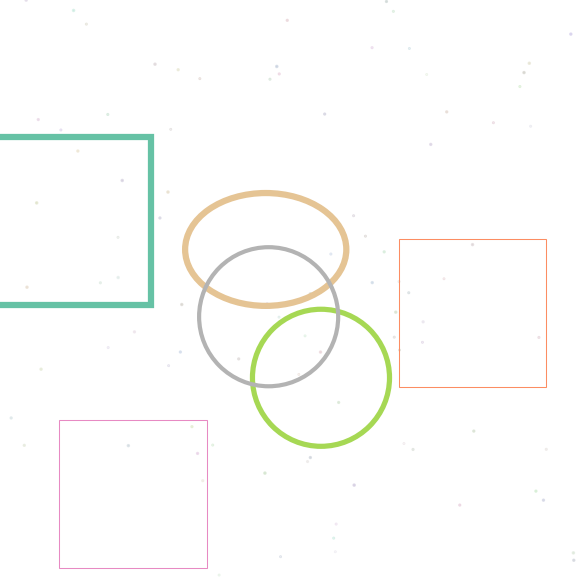[{"shape": "square", "thickness": 3, "radius": 0.73, "center": [0.117, 0.616]}, {"shape": "square", "thickness": 0.5, "radius": 0.64, "center": [0.818, 0.457]}, {"shape": "square", "thickness": 0.5, "radius": 0.64, "center": [0.231, 0.144]}, {"shape": "circle", "thickness": 2.5, "radius": 0.59, "center": [0.556, 0.345]}, {"shape": "oval", "thickness": 3, "radius": 0.7, "center": [0.46, 0.567]}, {"shape": "circle", "thickness": 2, "radius": 0.6, "center": [0.465, 0.451]}]